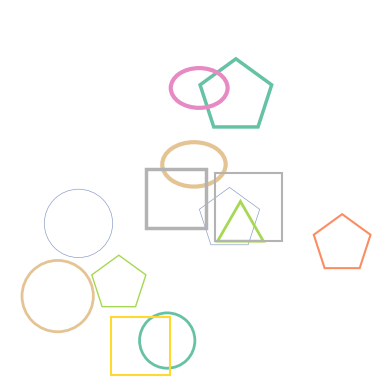[{"shape": "pentagon", "thickness": 2.5, "radius": 0.49, "center": [0.613, 0.749]}, {"shape": "circle", "thickness": 2, "radius": 0.36, "center": [0.434, 0.115]}, {"shape": "pentagon", "thickness": 1.5, "radius": 0.39, "center": [0.889, 0.366]}, {"shape": "pentagon", "thickness": 0.5, "radius": 0.41, "center": [0.596, 0.431]}, {"shape": "circle", "thickness": 0.5, "radius": 0.44, "center": [0.204, 0.42]}, {"shape": "oval", "thickness": 3, "radius": 0.37, "center": [0.517, 0.772]}, {"shape": "triangle", "thickness": 2, "radius": 0.34, "center": [0.625, 0.408]}, {"shape": "pentagon", "thickness": 1, "radius": 0.37, "center": [0.309, 0.263]}, {"shape": "square", "thickness": 1.5, "radius": 0.38, "center": [0.365, 0.101]}, {"shape": "circle", "thickness": 2, "radius": 0.46, "center": [0.15, 0.231]}, {"shape": "oval", "thickness": 3, "radius": 0.41, "center": [0.504, 0.573]}, {"shape": "square", "thickness": 2.5, "radius": 0.39, "center": [0.456, 0.484]}, {"shape": "square", "thickness": 1.5, "radius": 0.44, "center": [0.646, 0.462]}]